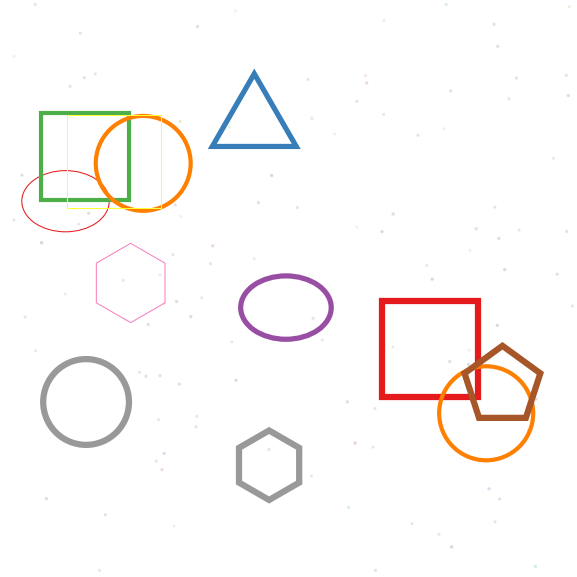[{"shape": "oval", "thickness": 0.5, "radius": 0.38, "center": [0.113, 0.651]}, {"shape": "square", "thickness": 3, "radius": 0.42, "center": [0.745, 0.395]}, {"shape": "triangle", "thickness": 2.5, "radius": 0.42, "center": [0.44, 0.788]}, {"shape": "square", "thickness": 2, "radius": 0.38, "center": [0.147, 0.728]}, {"shape": "oval", "thickness": 2.5, "radius": 0.39, "center": [0.495, 0.467]}, {"shape": "circle", "thickness": 2, "radius": 0.41, "center": [0.842, 0.283]}, {"shape": "circle", "thickness": 2, "radius": 0.41, "center": [0.248, 0.716]}, {"shape": "square", "thickness": 0.5, "radius": 0.41, "center": [0.197, 0.72]}, {"shape": "pentagon", "thickness": 3, "radius": 0.34, "center": [0.87, 0.331]}, {"shape": "hexagon", "thickness": 0.5, "radius": 0.34, "center": [0.226, 0.509]}, {"shape": "hexagon", "thickness": 3, "radius": 0.3, "center": [0.466, 0.194]}, {"shape": "circle", "thickness": 3, "radius": 0.37, "center": [0.149, 0.303]}]